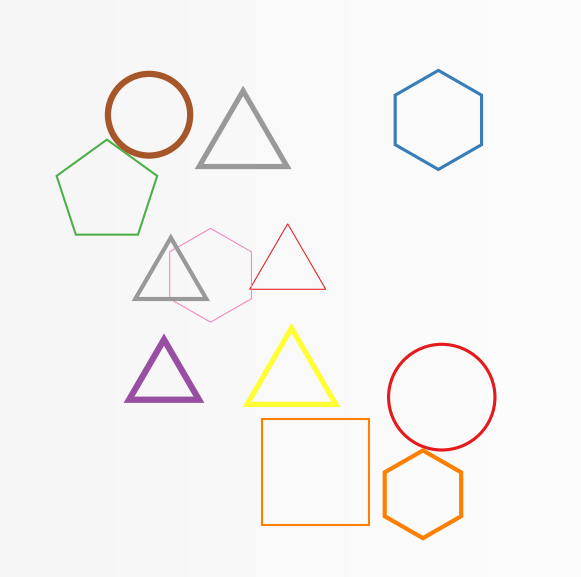[{"shape": "triangle", "thickness": 0.5, "radius": 0.38, "center": [0.495, 0.536]}, {"shape": "circle", "thickness": 1.5, "radius": 0.46, "center": [0.76, 0.311]}, {"shape": "hexagon", "thickness": 1.5, "radius": 0.43, "center": [0.754, 0.791]}, {"shape": "pentagon", "thickness": 1, "radius": 0.45, "center": [0.184, 0.666]}, {"shape": "triangle", "thickness": 3, "radius": 0.35, "center": [0.282, 0.342]}, {"shape": "hexagon", "thickness": 2, "radius": 0.38, "center": [0.728, 0.143]}, {"shape": "square", "thickness": 1, "radius": 0.46, "center": [0.543, 0.182]}, {"shape": "triangle", "thickness": 2.5, "radius": 0.44, "center": [0.502, 0.343]}, {"shape": "circle", "thickness": 3, "radius": 0.35, "center": [0.256, 0.8]}, {"shape": "hexagon", "thickness": 0.5, "radius": 0.41, "center": [0.362, 0.522]}, {"shape": "triangle", "thickness": 2.5, "radius": 0.44, "center": [0.418, 0.754]}, {"shape": "triangle", "thickness": 2, "radius": 0.35, "center": [0.294, 0.517]}]